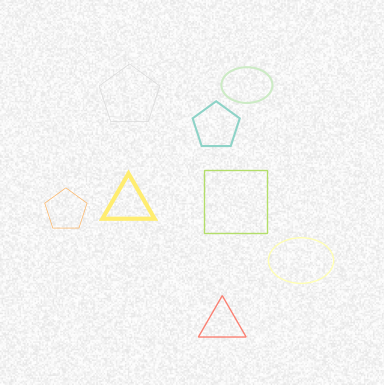[{"shape": "pentagon", "thickness": 1.5, "radius": 0.32, "center": [0.562, 0.673]}, {"shape": "oval", "thickness": 1, "radius": 0.42, "center": [0.782, 0.323]}, {"shape": "triangle", "thickness": 1, "radius": 0.36, "center": [0.577, 0.16]}, {"shape": "pentagon", "thickness": 0.5, "radius": 0.29, "center": [0.171, 0.454]}, {"shape": "square", "thickness": 1, "radius": 0.41, "center": [0.612, 0.477]}, {"shape": "pentagon", "thickness": 0.5, "radius": 0.41, "center": [0.336, 0.751]}, {"shape": "oval", "thickness": 1.5, "radius": 0.33, "center": [0.641, 0.779]}, {"shape": "triangle", "thickness": 3, "radius": 0.39, "center": [0.334, 0.471]}]